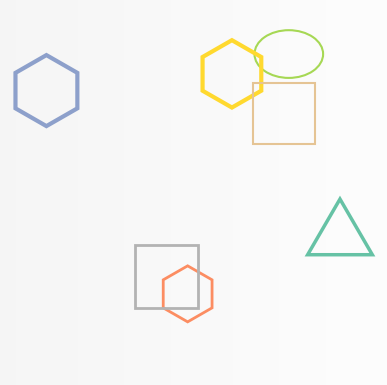[{"shape": "triangle", "thickness": 2.5, "radius": 0.48, "center": [0.877, 0.387]}, {"shape": "hexagon", "thickness": 2, "radius": 0.36, "center": [0.484, 0.237]}, {"shape": "hexagon", "thickness": 3, "radius": 0.46, "center": [0.12, 0.765]}, {"shape": "oval", "thickness": 1.5, "radius": 0.44, "center": [0.745, 0.86]}, {"shape": "hexagon", "thickness": 3, "radius": 0.44, "center": [0.599, 0.808]}, {"shape": "square", "thickness": 1.5, "radius": 0.4, "center": [0.733, 0.705]}, {"shape": "square", "thickness": 2, "radius": 0.41, "center": [0.43, 0.282]}]